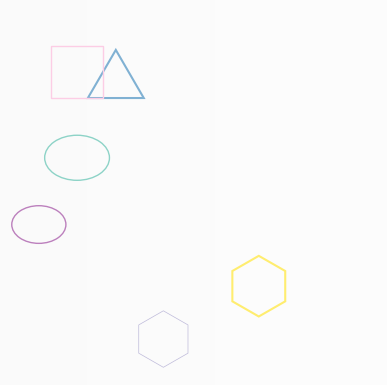[{"shape": "oval", "thickness": 1, "radius": 0.42, "center": [0.199, 0.59]}, {"shape": "hexagon", "thickness": 0.5, "radius": 0.37, "center": [0.422, 0.119]}, {"shape": "triangle", "thickness": 1.5, "radius": 0.42, "center": [0.299, 0.787]}, {"shape": "square", "thickness": 1, "radius": 0.34, "center": [0.199, 0.814]}, {"shape": "oval", "thickness": 1, "radius": 0.35, "center": [0.1, 0.417]}, {"shape": "hexagon", "thickness": 1.5, "radius": 0.39, "center": [0.668, 0.257]}]